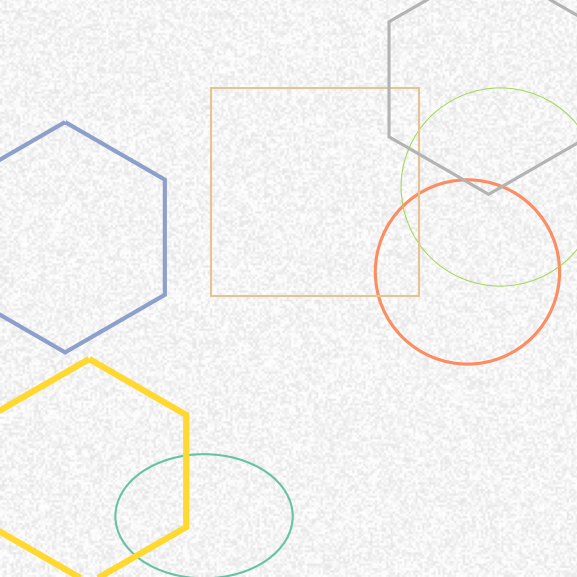[{"shape": "oval", "thickness": 1, "radius": 0.77, "center": [0.353, 0.105]}, {"shape": "circle", "thickness": 1.5, "radius": 0.8, "center": [0.809, 0.528]}, {"shape": "hexagon", "thickness": 2, "radius": 1.0, "center": [0.113, 0.588]}, {"shape": "circle", "thickness": 0.5, "radius": 0.86, "center": [0.866, 0.675]}, {"shape": "hexagon", "thickness": 3, "radius": 0.97, "center": [0.154, 0.183]}, {"shape": "square", "thickness": 1, "radius": 0.9, "center": [0.546, 0.667]}, {"shape": "hexagon", "thickness": 1.5, "radius": 1.0, "center": [0.846, 0.862]}]